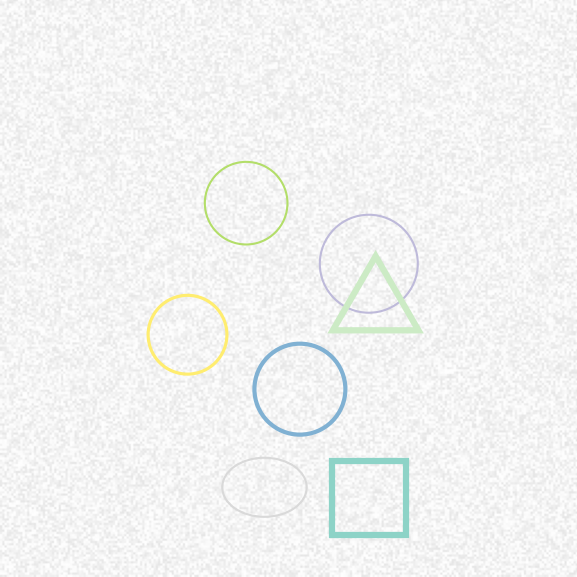[{"shape": "square", "thickness": 3, "radius": 0.32, "center": [0.639, 0.137]}, {"shape": "circle", "thickness": 1, "radius": 0.42, "center": [0.639, 0.542]}, {"shape": "circle", "thickness": 2, "radius": 0.39, "center": [0.519, 0.325]}, {"shape": "circle", "thickness": 1, "radius": 0.36, "center": [0.426, 0.647]}, {"shape": "oval", "thickness": 1, "radius": 0.37, "center": [0.458, 0.155]}, {"shape": "triangle", "thickness": 3, "radius": 0.43, "center": [0.65, 0.47]}, {"shape": "circle", "thickness": 1.5, "radius": 0.34, "center": [0.325, 0.42]}]